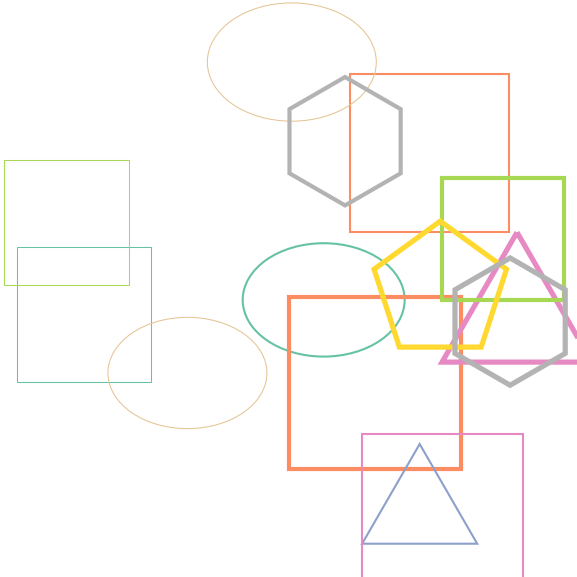[{"shape": "oval", "thickness": 1, "radius": 0.7, "center": [0.56, 0.48]}, {"shape": "square", "thickness": 0.5, "radius": 0.58, "center": [0.146, 0.455]}, {"shape": "square", "thickness": 2, "radius": 0.74, "center": [0.65, 0.336]}, {"shape": "square", "thickness": 1, "radius": 0.69, "center": [0.744, 0.734]}, {"shape": "triangle", "thickness": 1, "radius": 0.58, "center": [0.727, 0.115]}, {"shape": "triangle", "thickness": 2.5, "radius": 0.75, "center": [0.895, 0.447]}, {"shape": "square", "thickness": 1, "radius": 0.7, "center": [0.766, 0.109]}, {"shape": "square", "thickness": 0.5, "radius": 0.54, "center": [0.116, 0.614]}, {"shape": "square", "thickness": 2, "radius": 0.53, "center": [0.871, 0.585]}, {"shape": "pentagon", "thickness": 2.5, "radius": 0.6, "center": [0.762, 0.496]}, {"shape": "oval", "thickness": 0.5, "radius": 0.73, "center": [0.505, 0.892]}, {"shape": "oval", "thickness": 0.5, "radius": 0.69, "center": [0.325, 0.353]}, {"shape": "hexagon", "thickness": 2, "radius": 0.56, "center": [0.598, 0.755]}, {"shape": "hexagon", "thickness": 2.5, "radius": 0.55, "center": [0.883, 0.442]}]